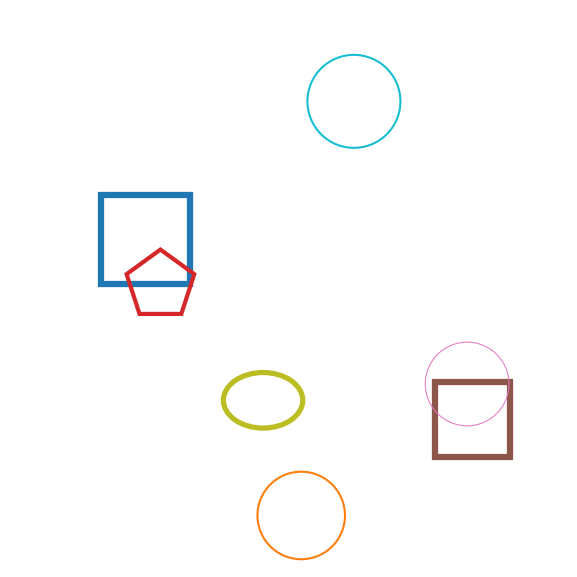[{"shape": "square", "thickness": 3, "radius": 0.39, "center": [0.252, 0.584]}, {"shape": "circle", "thickness": 1, "radius": 0.38, "center": [0.522, 0.107]}, {"shape": "pentagon", "thickness": 2, "radius": 0.31, "center": [0.278, 0.505]}, {"shape": "square", "thickness": 3, "radius": 0.32, "center": [0.819, 0.273]}, {"shape": "circle", "thickness": 0.5, "radius": 0.36, "center": [0.809, 0.334]}, {"shape": "oval", "thickness": 2.5, "radius": 0.34, "center": [0.456, 0.306]}, {"shape": "circle", "thickness": 1, "radius": 0.4, "center": [0.613, 0.824]}]